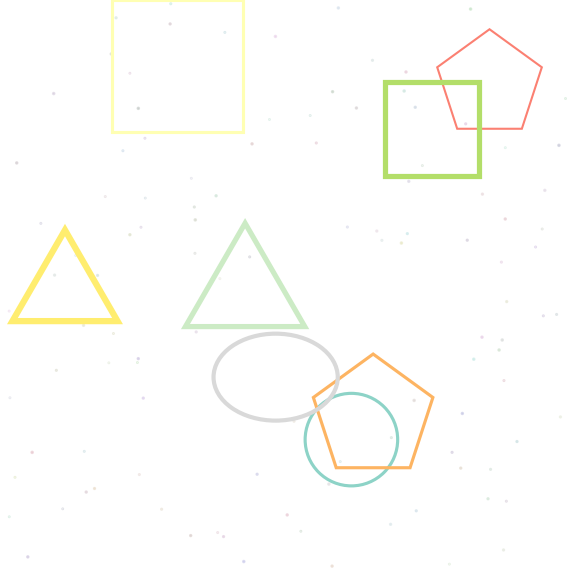[{"shape": "circle", "thickness": 1.5, "radius": 0.4, "center": [0.608, 0.238]}, {"shape": "square", "thickness": 1.5, "radius": 0.57, "center": [0.307, 0.885]}, {"shape": "pentagon", "thickness": 1, "radius": 0.48, "center": [0.848, 0.853]}, {"shape": "pentagon", "thickness": 1.5, "radius": 0.54, "center": [0.646, 0.277]}, {"shape": "square", "thickness": 2.5, "radius": 0.41, "center": [0.749, 0.776]}, {"shape": "oval", "thickness": 2, "radius": 0.54, "center": [0.477, 0.346]}, {"shape": "triangle", "thickness": 2.5, "radius": 0.6, "center": [0.424, 0.493]}, {"shape": "triangle", "thickness": 3, "radius": 0.53, "center": [0.113, 0.496]}]